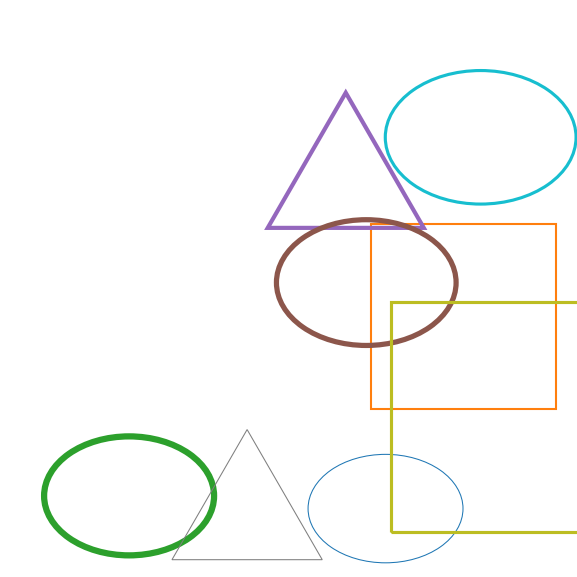[{"shape": "oval", "thickness": 0.5, "radius": 0.67, "center": [0.668, 0.118]}, {"shape": "square", "thickness": 1, "radius": 0.8, "center": [0.803, 0.451]}, {"shape": "oval", "thickness": 3, "radius": 0.74, "center": [0.224, 0.14]}, {"shape": "triangle", "thickness": 2, "radius": 0.78, "center": [0.599, 0.683]}, {"shape": "oval", "thickness": 2.5, "radius": 0.78, "center": [0.634, 0.51]}, {"shape": "triangle", "thickness": 0.5, "radius": 0.75, "center": [0.428, 0.105]}, {"shape": "square", "thickness": 1.5, "radius": 0.99, "center": [0.875, 0.277]}, {"shape": "oval", "thickness": 1.5, "radius": 0.83, "center": [0.832, 0.761]}]